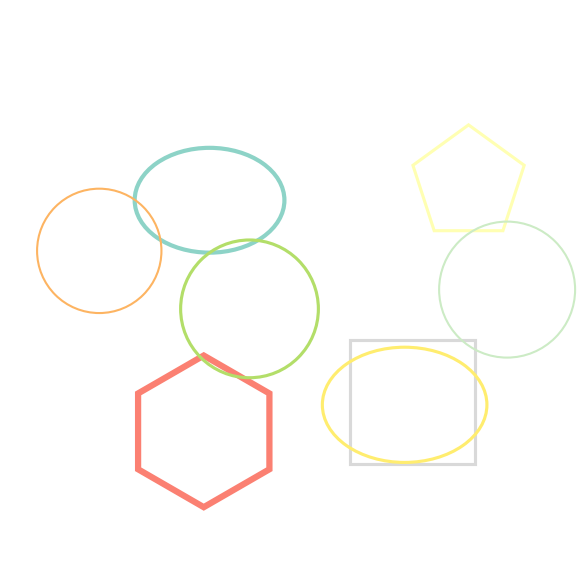[{"shape": "oval", "thickness": 2, "radius": 0.65, "center": [0.363, 0.652]}, {"shape": "pentagon", "thickness": 1.5, "radius": 0.51, "center": [0.811, 0.682]}, {"shape": "hexagon", "thickness": 3, "radius": 0.66, "center": [0.353, 0.252]}, {"shape": "circle", "thickness": 1, "radius": 0.54, "center": [0.172, 0.565]}, {"shape": "circle", "thickness": 1.5, "radius": 0.6, "center": [0.432, 0.464]}, {"shape": "square", "thickness": 1.5, "radius": 0.54, "center": [0.715, 0.303]}, {"shape": "circle", "thickness": 1, "radius": 0.59, "center": [0.878, 0.498]}, {"shape": "oval", "thickness": 1.5, "radius": 0.71, "center": [0.701, 0.298]}]